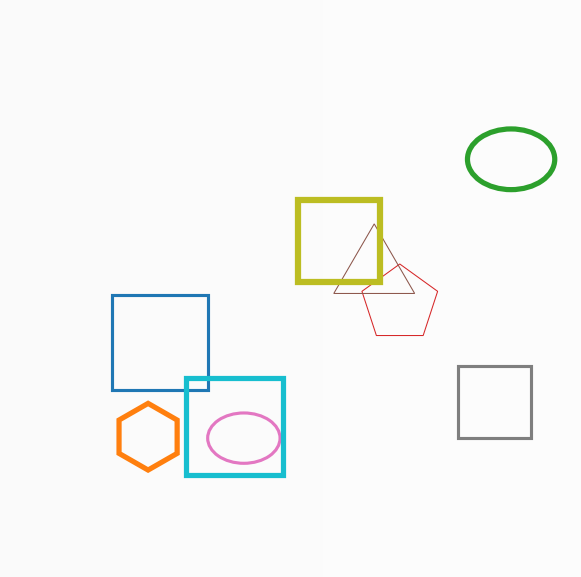[{"shape": "square", "thickness": 1.5, "radius": 0.41, "center": [0.275, 0.406]}, {"shape": "hexagon", "thickness": 2.5, "radius": 0.29, "center": [0.255, 0.243]}, {"shape": "oval", "thickness": 2.5, "radius": 0.38, "center": [0.879, 0.723]}, {"shape": "pentagon", "thickness": 0.5, "radius": 0.34, "center": [0.688, 0.474]}, {"shape": "triangle", "thickness": 0.5, "radius": 0.4, "center": [0.644, 0.531]}, {"shape": "oval", "thickness": 1.5, "radius": 0.31, "center": [0.42, 0.24]}, {"shape": "square", "thickness": 1.5, "radius": 0.31, "center": [0.851, 0.303]}, {"shape": "square", "thickness": 3, "radius": 0.35, "center": [0.583, 0.582]}, {"shape": "square", "thickness": 2.5, "radius": 0.42, "center": [0.404, 0.26]}]